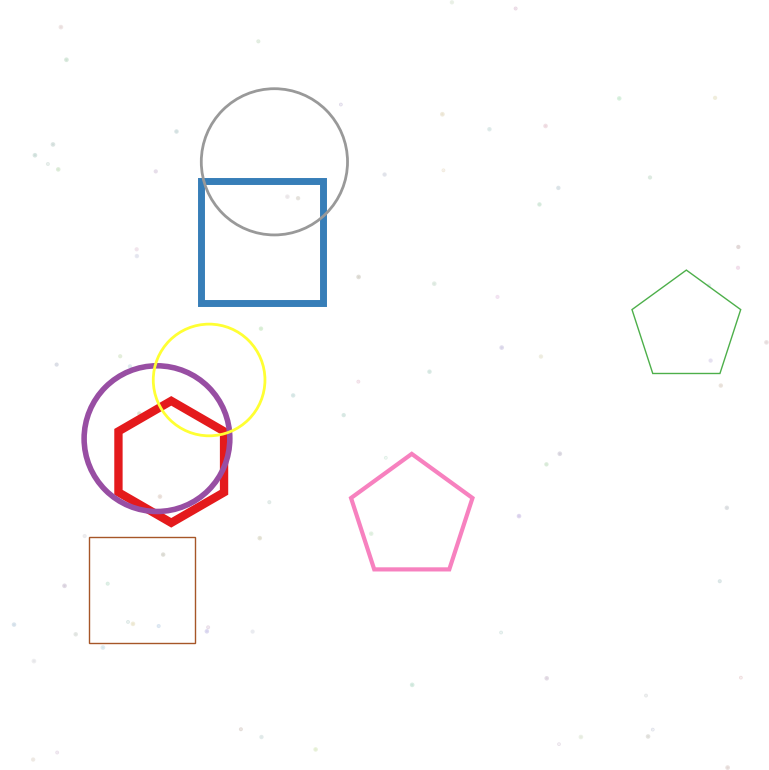[{"shape": "hexagon", "thickness": 3, "radius": 0.4, "center": [0.222, 0.4]}, {"shape": "square", "thickness": 2.5, "radius": 0.4, "center": [0.34, 0.685]}, {"shape": "pentagon", "thickness": 0.5, "radius": 0.37, "center": [0.891, 0.575]}, {"shape": "circle", "thickness": 2, "radius": 0.47, "center": [0.204, 0.43]}, {"shape": "circle", "thickness": 1, "radius": 0.36, "center": [0.272, 0.507]}, {"shape": "square", "thickness": 0.5, "radius": 0.34, "center": [0.184, 0.234]}, {"shape": "pentagon", "thickness": 1.5, "radius": 0.41, "center": [0.535, 0.328]}, {"shape": "circle", "thickness": 1, "radius": 0.47, "center": [0.356, 0.79]}]